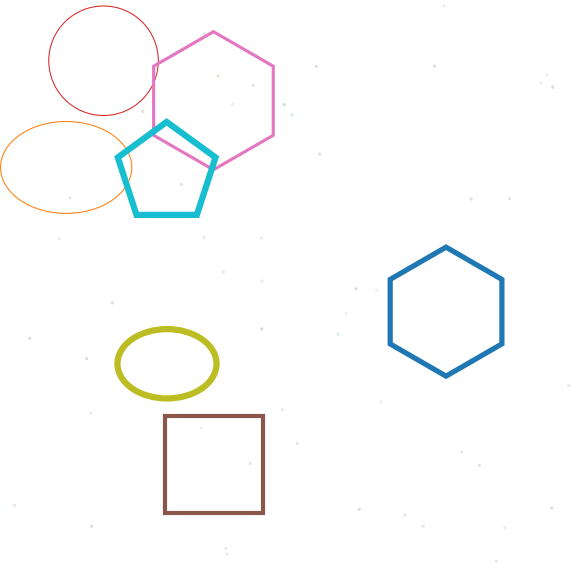[{"shape": "hexagon", "thickness": 2.5, "radius": 0.56, "center": [0.772, 0.459]}, {"shape": "oval", "thickness": 0.5, "radius": 0.57, "center": [0.115, 0.709]}, {"shape": "circle", "thickness": 0.5, "radius": 0.47, "center": [0.179, 0.894]}, {"shape": "square", "thickness": 2, "radius": 0.42, "center": [0.371, 0.195]}, {"shape": "hexagon", "thickness": 1.5, "radius": 0.6, "center": [0.37, 0.825]}, {"shape": "oval", "thickness": 3, "radius": 0.43, "center": [0.289, 0.369]}, {"shape": "pentagon", "thickness": 3, "radius": 0.44, "center": [0.289, 0.699]}]